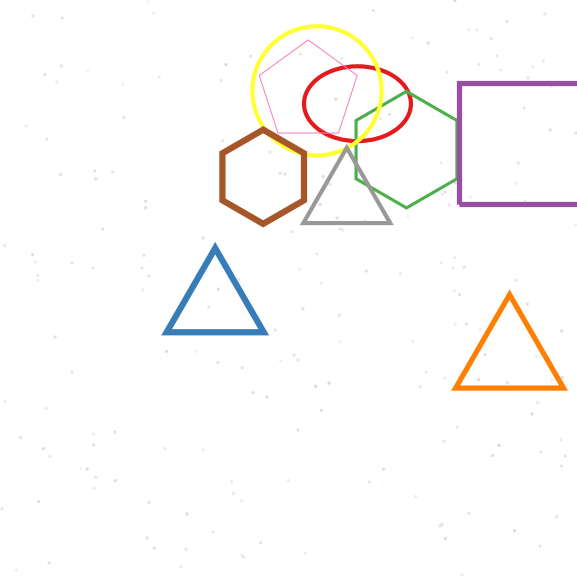[{"shape": "oval", "thickness": 2, "radius": 0.46, "center": [0.619, 0.82]}, {"shape": "triangle", "thickness": 3, "radius": 0.49, "center": [0.373, 0.472]}, {"shape": "hexagon", "thickness": 1.5, "radius": 0.5, "center": [0.704, 0.74]}, {"shape": "square", "thickness": 2.5, "radius": 0.52, "center": [0.899, 0.75]}, {"shape": "triangle", "thickness": 2.5, "radius": 0.54, "center": [0.882, 0.381]}, {"shape": "circle", "thickness": 2, "radius": 0.56, "center": [0.549, 0.842]}, {"shape": "hexagon", "thickness": 3, "radius": 0.41, "center": [0.456, 0.693]}, {"shape": "pentagon", "thickness": 0.5, "radius": 0.45, "center": [0.534, 0.841]}, {"shape": "triangle", "thickness": 2, "radius": 0.43, "center": [0.6, 0.656]}]